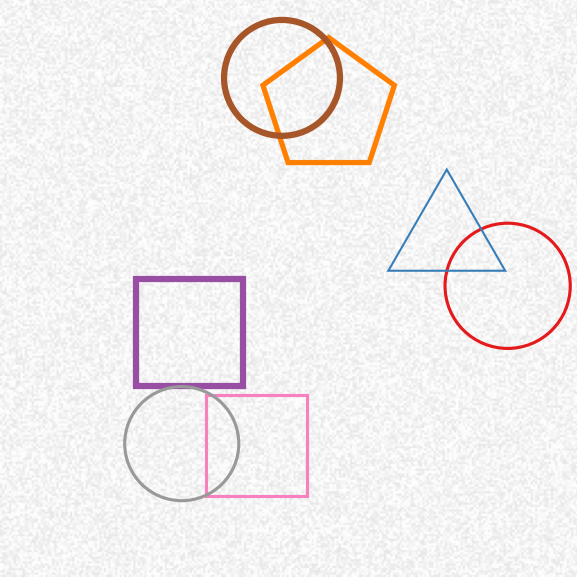[{"shape": "circle", "thickness": 1.5, "radius": 0.54, "center": [0.879, 0.504]}, {"shape": "triangle", "thickness": 1, "radius": 0.58, "center": [0.774, 0.589]}, {"shape": "square", "thickness": 3, "radius": 0.47, "center": [0.328, 0.423]}, {"shape": "pentagon", "thickness": 2.5, "radius": 0.6, "center": [0.569, 0.814]}, {"shape": "circle", "thickness": 3, "radius": 0.5, "center": [0.488, 0.864]}, {"shape": "square", "thickness": 1.5, "radius": 0.44, "center": [0.444, 0.227]}, {"shape": "circle", "thickness": 1.5, "radius": 0.49, "center": [0.315, 0.231]}]